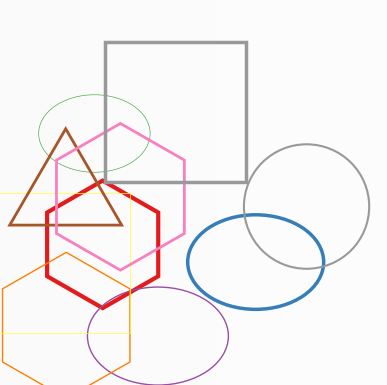[{"shape": "hexagon", "thickness": 3, "radius": 0.83, "center": [0.265, 0.365]}, {"shape": "oval", "thickness": 2.5, "radius": 0.88, "center": [0.66, 0.319]}, {"shape": "oval", "thickness": 0.5, "radius": 0.72, "center": [0.244, 0.653]}, {"shape": "oval", "thickness": 1, "radius": 0.91, "center": [0.408, 0.127]}, {"shape": "hexagon", "thickness": 1, "radius": 0.95, "center": [0.171, 0.155]}, {"shape": "square", "thickness": 0.5, "radius": 0.91, "center": [0.153, 0.317]}, {"shape": "triangle", "thickness": 2, "radius": 0.83, "center": [0.17, 0.499]}, {"shape": "hexagon", "thickness": 2, "radius": 0.95, "center": [0.311, 0.489]}, {"shape": "circle", "thickness": 1.5, "radius": 0.81, "center": [0.791, 0.464]}, {"shape": "square", "thickness": 2.5, "radius": 0.91, "center": [0.453, 0.709]}]